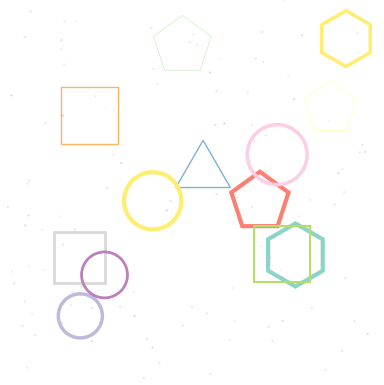[{"shape": "hexagon", "thickness": 3, "radius": 0.41, "center": [0.767, 0.338]}, {"shape": "pentagon", "thickness": 0.5, "radius": 0.36, "center": [0.858, 0.719]}, {"shape": "circle", "thickness": 2.5, "radius": 0.29, "center": [0.209, 0.18]}, {"shape": "pentagon", "thickness": 3, "radius": 0.39, "center": [0.675, 0.476]}, {"shape": "triangle", "thickness": 1, "radius": 0.41, "center": [0.528, 0.554]}, {"shape": "square", "thickness": 1, "radius": 0.37, "center": [0.233, 0.7]}, {"shape": "square", "thickness": 1.5, "radius": 0.36, "center": [0.733, 0.341]}, {"shape": "circle", "thickness": 2.5, "radius": 0.39, "center": [0.72, 0.598]}, {"shape": "square", "thickness": 2, "radius": 0.33, "center": [0.207, 0.332]}, {"shape": "circle", "thickness": 2, "radius": 0.3, "center": [0.271, 0.286]}, {"shape": "pentagon", "thickness": 0.5, "radius": 0.39, "center": [0.474, 0.881]}, {"shape": "hexagon", "thickness": 2.5, "radius": 0.36, "center": [0.899, 0.9]}, {"shape": "circle", "thickness": 3, "radius": 0.37, "center": [0.397, 0.478]}]